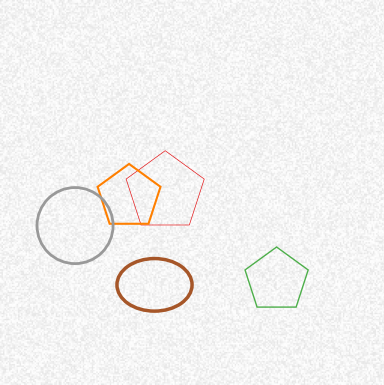[{"shape": "pentagon", "thickness": 0.5, "radius": 0.53, "center": [0.429, 0.502]}, {"shape": "pentagon", "thickness": 1, "radius": 0.43, "center": [0.718, 0.272]}, {"shape": "pentagon", "thickness": 1.5, "radius": 0.43, "center": [0.335, 0.488]}, {"shape": "oval", "thickness": 2.5, "radius": 0.49, "center": [0.401, 0.26]}, {"shape": "circle", "thickness": 2, "radius": 0.49, "center": [0.195, 0.414]}]